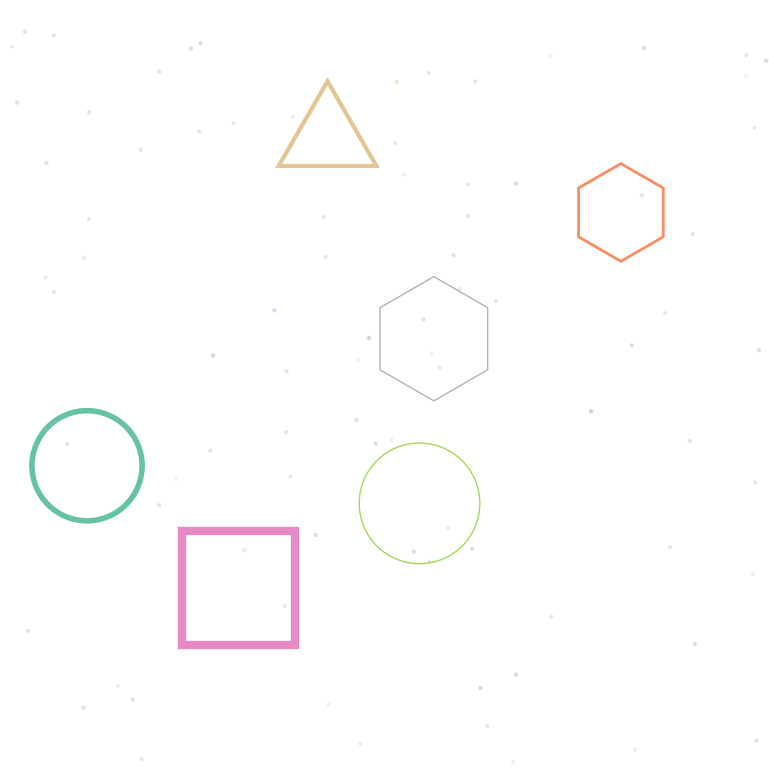[{"shape": "circle", "thickness": 2, "radius": 0.36, "center": [0.113, 0.395]}, {"shape": "hexagon", "thickness": 1, "radius": 0.32, "center": [0.806, 0.724]}, {"shape": "square", "thickness": 3, "radius": 0.37, "center": [0.31, 0.236]}, {"shape": "circle", "thickness": 0.5, "radius": 0.39, "center": [0.545, 0.346]}, {"shape": "triangle", "thickness": 1.5, "radius": 0.37, "center": [0.425, 0.821]}, {"shape": "hexagon", "thickness": 0.5, "radius": 0.4, "center": [0.563, 0.56]}]